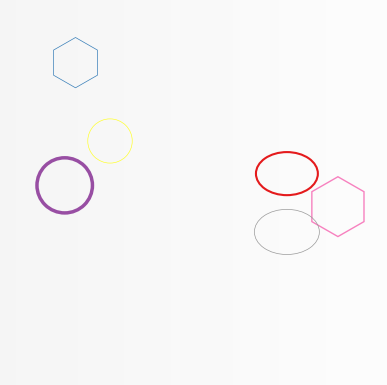[{"shape": "oval", "thickness": 1.5, "radius": 0.4, "center": [0.74, 0.549]}, {"shape": "hexagon", "thickness": 0.5, "radius": 0.33, "center": [0.195, 0.837]}, {"shape": "circle", "thickness": 2.5, "radius": 0.36, "center": [0.167, 0.519]}, {"shape": "circle", "thickness": 0.5, "radius": 0.29, "center": [0.284, 0.634]}, {"shape": "hexagon", "thickness": 1, "radius": 0.39, "center": [0.872, 0.463]}, {"shape": "oval", "thickness": 0.5, "radius": 0.42, "center": [0.74, 0.398]}]